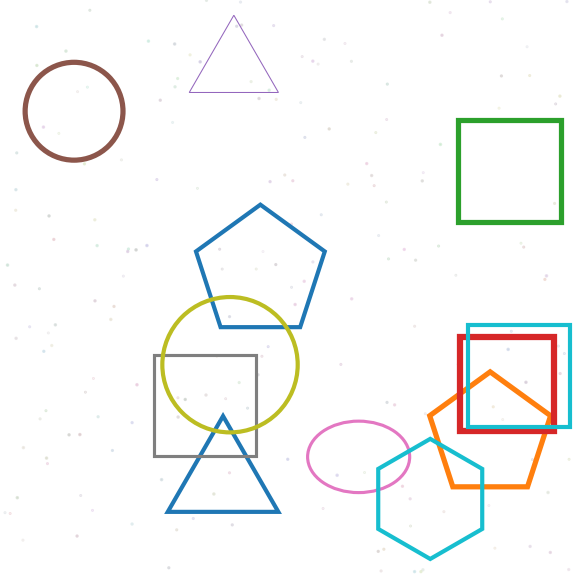[{"shape": "triangle", "thickness": 2, "radius": 0.55, "center": [0.386, 0.168]}, {"shape": "pentagon", "thickness": 2, "radius": 0.59, "center": [0.451, 0.527]}, {"shape": "pentagon", "thickness": 2.5, "radius": 0.55, "center": [0.849, 0.245]}, {"shape": "square", "thickness": 2.5, "radius": 0.44, "center": [0.882, 0.703]}, {"shape": "square", "thickness": 3, "radius": 0.41, "center": [0.878, 0.335]}, {"shape": "triangle", "thickness": 0.5, "radius": 0.45, "center": [0.405, 0.884]}, {"shape": "circle", "thickness": 2.5, "radius": 0.42, "center": [0.128, 0.807]}, {"shape": "oval", "thickness": 1.5, "radius": 0.44, "center": [0.621, 0.208]}, {"shape": "square", "thickness": 1.5, "radius": 0.44, "center": [0.355, 0.297]}, {"shape": "circle", "thickness": 2, "radius": 0.59, "center": [0.398, 0.368]}, {"shape": "hexagon", "thickness": 2, "radius": 0.52, "center": [0.745, 0.135]}, {"shape": "square", "thickness": 2, "radius": 0.44, "center": [0.899, 0.348]}]